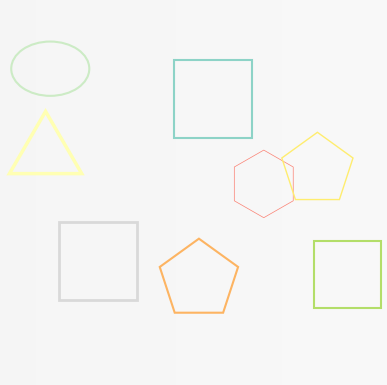[{"shape": "square", "thickness": 1.5, "radius": 0.5, "center": [0.55, 0.742]}, {"shape": "triangle", "thickness": 2.5, "radius": 0.54, "center": [0.118, 0.603]}, {"shape": "hexagon", "thickness": 0.5, "radius": 0.44, "center": [0.681, 0.522]}, {"shape": "pentagon", "thickness": 1.5, "radius": 0.53, "center": [0.513, 0.274]}, {"shape": "square", "thickness": 1.5, "radius": 0.43, "center": [0.897, 0.287]}, {"shape": "square", "thickness": 2, "radius": 0.5, "center": [0.253, 0.321]}, {"shape": "oval", "thickness": 1.5, "radius": 0.5, "center": [0.13, 0.822]}, {"shape": "pentagon", "thickness": 1, "radius": 0.48, "center": [0.819, 0.56]}]